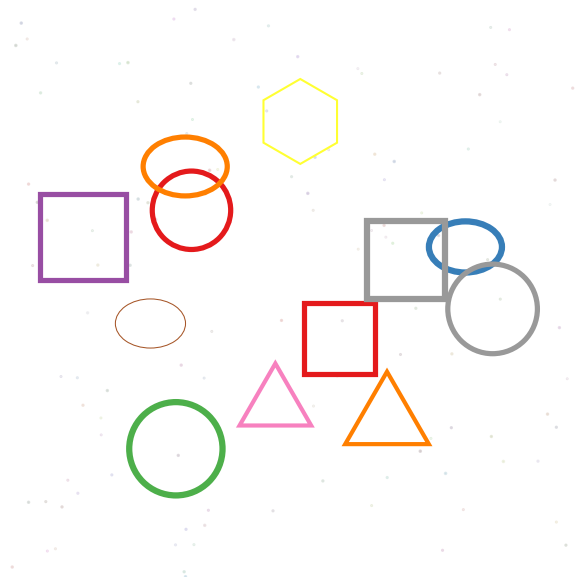[{"shape": "circle", "thickness": 2.5, "radius": 0.34, "center": [0.332, 0.635]}, {"shape": "square", "thickness": 2.5, "radius": 0.31, "center": [0.587, 0.414]}, {"shape": "oval", "thickness": 3, "radius": 0.32, "center": [0.806, 0.572]}, {"shape": "circle", "thickness": 3, "radius": 0.4, "center": [0.305, 0.222]}, {"shape": "square", "thickness": 2.5, "radius": 0.37, "center": [0.144, 0.589]}, {"shape": "oval", "thickness": 2.5, "radius": 0.36, "center": [0.321, 0.711]}, {"shape": "triangle", "thickness": 2, "radius": 0.42, "center": [0.67, 0.272]}, {"shape": "hexagon", "thickness": 1, "radius": 0.37, "center": [0.52, 0.789]}, {"shape": "oval", "thickness": 0.5, "radius": 0.3, "center": [0.261, 0.439]}, {"shape": "triangle", "thickness": 2, "radius": 0.36, "center": [0.477, 0.298]}, {"shape": "square", "thickness": 3, "radius": 0.34, "center": [0.704, 0.549]}, {"shape": "circle", "thickness": 2.5, "radius": 0.39, "center": [0.853, 0.464]}]